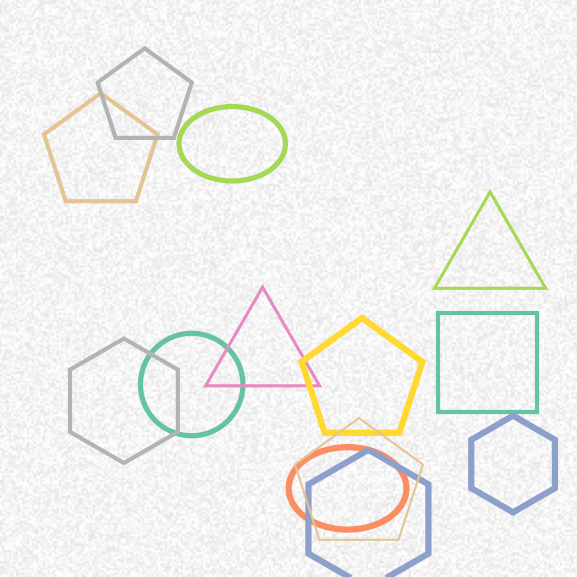[{"shape": "circle", "thickness": 2.5, "radius": 0.44, "center": [0.332, 0.333]}, {"shape": "square", "thickness": 2, "radius": 0.43, "center": [0.844, 0.371]}, {"shape": "oval", "thickness": 3, "radius": 0.51, "center": [0.602, 0.153]}, {"shape": "hexagon", "thickness": 3, "radius": 0.6, "center": [0.638, 0.1]}, {"shape": "hexagon", "thickness": 3, "radius": 0.42, "center": [0.888, 0.196]}, {"shape": "triangle", "thickness": 1.5, "radius": 0.57, "center": [0.455, 0.388]}, {"shape": "triangle", "thickness": 1.5, "radius": 0.56, "center": [0.849, 0.556]}, {"shape": "oval", "thickness": 2.5, "radius": 0.46, "center": [0.402, 0.75]}, {"shape": "pentagon", "thickness": 3, "radius": 0.55, "center": [0.627, 0.339]}, {"shape": "pentagon", "thickness": 2, "radius": 0.52, "center": [0.174, 0.734]}, {"shape": "pentagon", "thickness": 1, "radius": 0.58, "center": [0.622, 0.159]}, {"shape": "hexagon", "thickness": 2, "radius": 0.54, "center": [0.215, 0.305]}, {"shape": "pentagon", "thickness": 2, "radius": 0.43, "center": [0.251, 0.83]}]